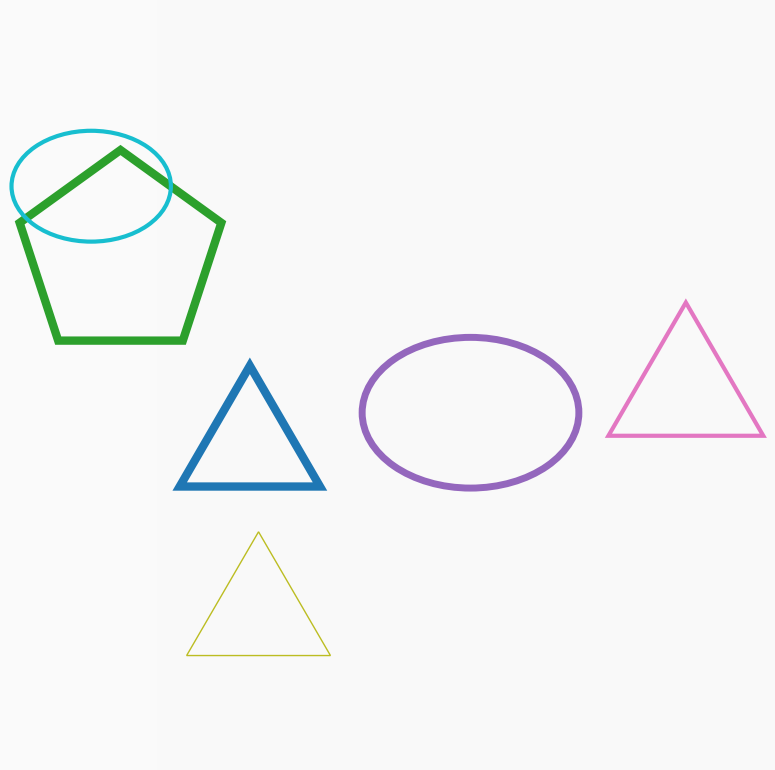[{"shape": "triangle", "thickness": 3, "radius": 0.52, "center": [0.322, 0.42]}, {"shape": "pentagon", "thickness": 3, "radius": 0.68, "center": [0.155, 0.668]}, {"shape": "oval", "thickness": 2.5, "radius": 0.7, "center": [0.607, 0.464]}, {"shape": "triangle", "thickness": 1.5, "radius": 0.58, "center": [0.885, 0.492]}, {"shape": "triangle", "thickness": 0.5, "radius": 0.54, "center": [0.334, 0.202]}, {"shape": "oval", "thickness": 1.5, "radius": 0.51, "center": [0.118, 0.758]}]